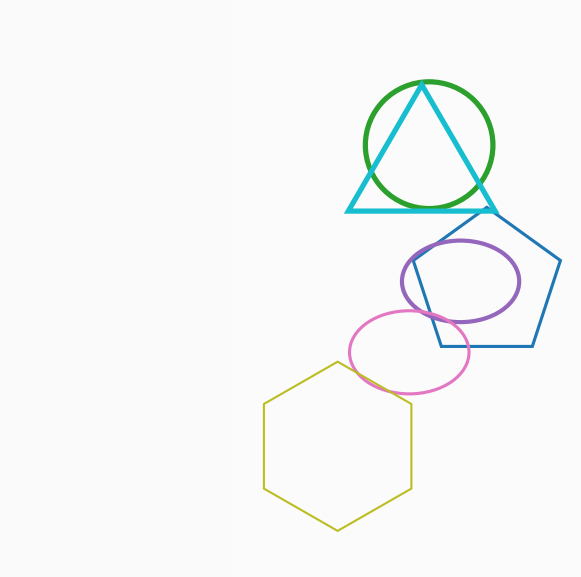[{"shape": "pentagon", "thickness": 1.5, "radius": 0.67, "center": [0.838, 0.507]}, {"shape": "circle", "thickness": 2.5, "radius": 0.55, "center": [0.738, 0.748]}, {"shape": "oval", "thickness": 2, "radius": 0.5, "center": [0.792, 0.512]}, {"shape": "oval", "thickness": 1.5, "radius": 0.51, "center": [0.704, 0.389]}, {"shape": "hexagon", "thickness": 1, "radius": 0.73, "center": [0.581, 0.226]}, {"shape": "triangle", "thickness": 2.5, "radius": 0.73, "center": [0.726, 0.707]}]